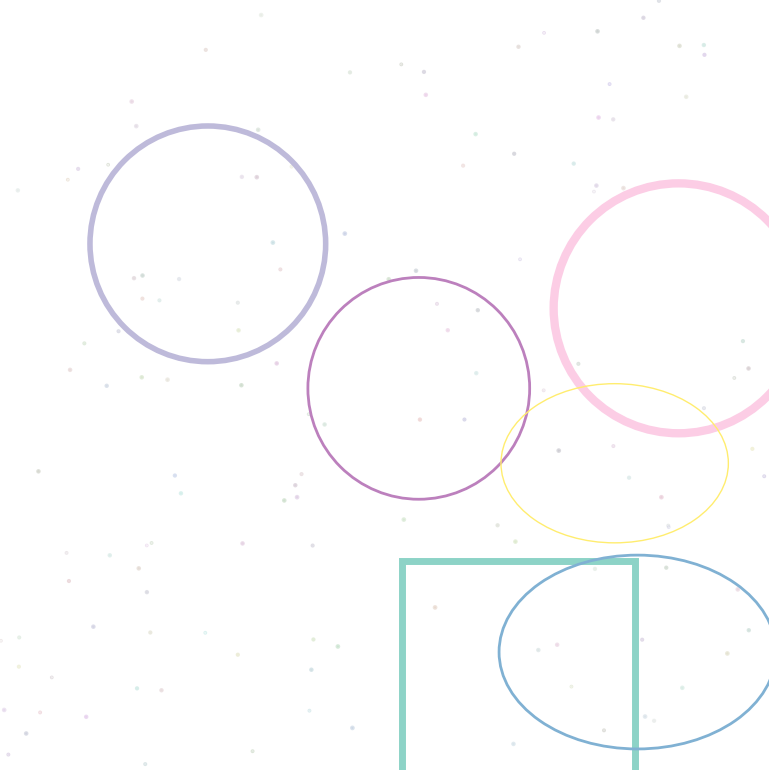[{"shape": "square", "thickness": 2.5, "radius": 0.76, "center": [0.674, 0.121]}, {"shape": "circle", "thickness": 2, "radius": 0.77, "center": [0.27, 0.683]}, {"shape": "oval", "thickness": 1, "radius": 0.9, "center": [0.828, 0.153]}, {"shape": "circle", "thickness": 3, "radius": 0.81, "center": [0.881, 0.6]}, {"shape": "circle", "thickness": 1, "radius": 0.72, "center": [0.544, 0.496]}, {"shape": "oval", "thickness": 0.5, "radius": 0.74, "center": [0.798, 0.398]}]